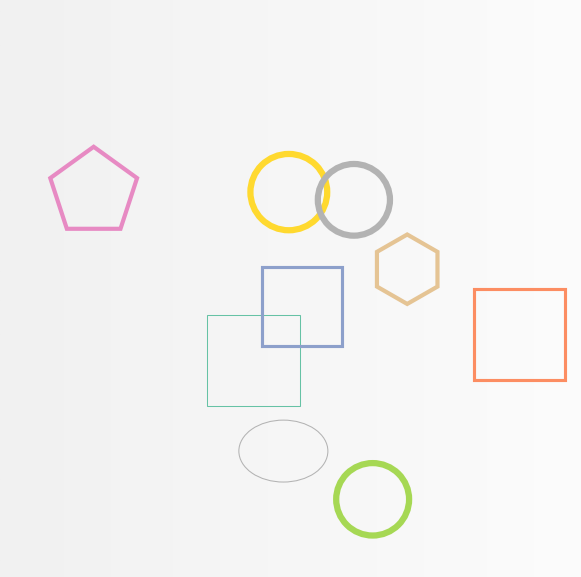[{"shape": "square", "thickness": 0.5, "radius": 0.4, "center": [0.436, 0.375]}, {"shape": "square", "thickness": 1.5, "radius": 0.39, "center": [0.894, 0.42]}, {"shape": "square", "thickness": 1.5, "radius": 0.34, "center": [0.519, 0.469]}, {"shape": "pentagon", "thickness": 2, "radius": 0.39, "center": [0.161, 0.666]}, {"shape": "circle", "thickness": 3, "radius": 0.31, "center": [0.641, 0.135]}, {"shape": "circle", "thickness": 3, "radius": 0.33, "center": [0.497, 0.666]}, {"shape": "hexagon", "thickness": 2, "radius": 0.3, "center": [0.701, 0.533]}, {"shape": "circle", "thickness": 3, "radius": 0.31, "center": [0.609, 0.653]}, {"shape": "oval", "thickness": 0.5, "radius": 0.38, "center": [0.488, 0.218]}]